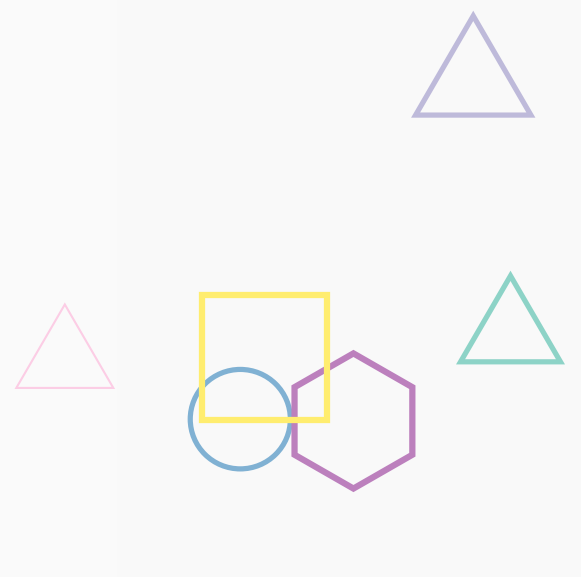[{"shape": "triangle", "thickness": 2.5, "radius": 0.5, "center": [0.878, 0.422]}, {"shape": "triangle", "thickness": 2.5, "radius": 0.57, "center": [0.814, 0.857]}, {"shape": "circle", "thickness": 2.5, "radius": 0.43, "center": [0.413, 0.273]}, {"shape": "triangle", "thickness": 1, "radius": 0.48, "center": [0.112, 0.376]}, {"shape": "hexagon", "thickness": 3, "radius": 0.59, "center": [0.608, 0.27]}, {"shape": "square", "thickness": 3, "radius": 0.54, "center": [0.455, 0.38]}]